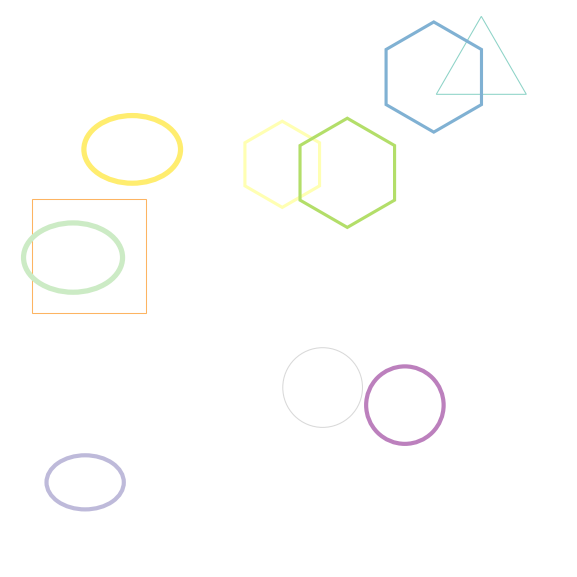[{"shape": "triangle", "thickness": 0.5, "radius": 0.45, "center": [0.833, 0.881]}, {"shape": "hexagon", "thickness": 1.5, "radius": 0.37, "center": [0.489, 0.715]}, {"shape": "oval", "thickness": 2, "radius": 0.33, "center": [0.147, 0.164]}, {"shape": "hexagon", "thickness": 1.5, "radius": 0.48, "center": [0.751, 0.866]}, {"shape": "square", "thickness": 0.5, "radius": 0.49, "center": [0.154, 0.556]}, {"shape": "hexagon", "thickness": 1.5, "radius": 0.47, "center": [0.601, 0.7]}, {"shape": "circle", "thickness": 0.5, "radius": 0.35, "center": [0.559, 0.328]}, {"shape": "circle", "thickness": 2, "radius": 0.34, "center": [0.701, 0.298]}, {"shape": "oval", "thickness": 2.5, "radius": 0.43, "center": [0.126, 0.553]}, {"shape": "oval", "thickness": 2.5, "radius": 0.42, "center": [0.229, 0.74]}]